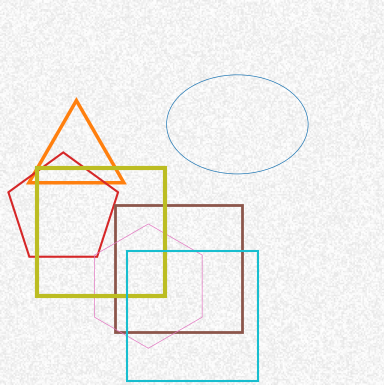[{"shape": "oval", "thickness": 0.5, "radius": 0.92, "center": [0.616, 0.677]}, {"shape": "triangle", "thickness": 2.5, "radius": 0.71, "center": [0.198, 0.597]}, {"shape": "pentagon", "thickness": 1.5, "radius": 0.75, "center": [0.164, 0.454]}, {"shape": "square", "thickness": 2, "radius": 0.83, "center": [0.464, 0.302]}, {"shape": "hexagon", "thickness": 0.5, "radius": 0.81, "center": [0.385, 0.257]}, {"shape": "square", "thickness": 3, "radius": 0.83, "center": [0.262, 0.397]}, {"shape": "square", "thickness": 1.5, "radius": 0.84, "center": [0.5, 0.178]}]